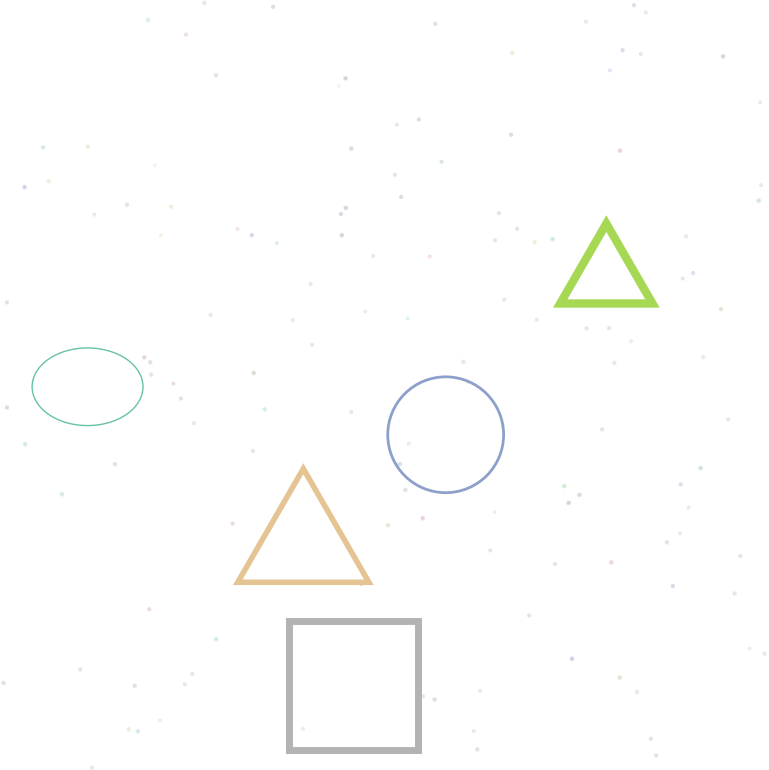[{"shape": "oval", "thickness": 0.5, "radius": 0.36, "center": [0.114, 0.498]}, {"shape": "circle", "thickness": 1, "radius": 0.38, "center": [0.579, 0.435]}, {"shape": "triangle", "thickness": 3, "radius": 0.35, "center": [0.787, 0.64]}, {"shape": "triangle", "thickness": 2, "radius": 0.49, "center": [0.394, 0.293]}, {"shape": "square", "thickness": 2.5, "radius": 0.42, "center": [0.459, 0.11]}]